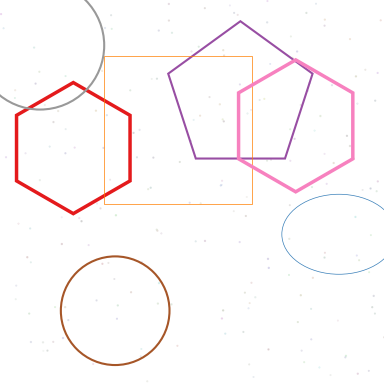[{"shape": "hexagon", "thickness": 2.5, "radius": 0.85, "center": [0.19, 0.615]}, {"shape": "oval", "thickness": 0.5, "radius": 0.74, "center": [0.88, 0.392]}, {"shape": "pentagon", "thickness": 1.5, "radius": 0.99, "center": [0.624, 0.748]}, {"shape": "square", "thickness": 0.5, "radius": 0.96, "center": [0.461, 0.662]}, {"shape": "circle", "thickness": 1.5, "radius": 0.71, "center": [0.299, 0.193]}, {"shape": "hexagon", "thickness": 2.5, "radius": 0.86, "center": [0.768, 0.673]}, {"shape": "circle", "thickness": 1.5, "radius": 0.83, "center": [0.104, 0.882]}]